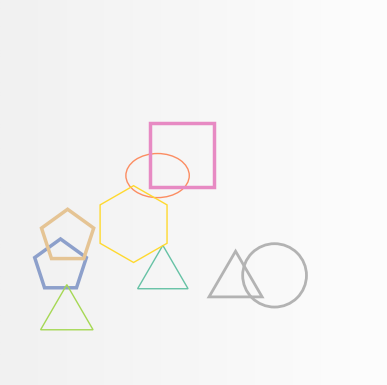[{"shape": "triangle", "thickness": 1, "radius": 0.38, "center": [0.42, 0.288]}, {"shape": "oval", "thickness": 1, "radius": 0.41, "center": [0.407, 0.544]}, {"shape": "pentagon", "thickness": 2.5, "radius": 0.35, "center": [0.156, 0.309]}, {"shape": "square", "thickness": 2.5, "radius": 0.42, "center": [0.469, 0.598]}, {"shape": "triangle", "thickness": 1, "radius": 0.39, "center": [0.172, 0.183]}, {"shape": "hexagon", "thickness": 1, "radius": 0.5, "center": [0.345, 0.418]}, {"shape": "pentagon", "thickness": 2.5, "radius": 0.35, "center": [0.174, 0.386]}, {"shape": "circle", "thickness": 2, "radius": 0.41, "center": [0.709, 0.285]}, {"shape": "triangle", "thickness": 2, "radius": 0.4, "center": [0.608, 0.268]}]